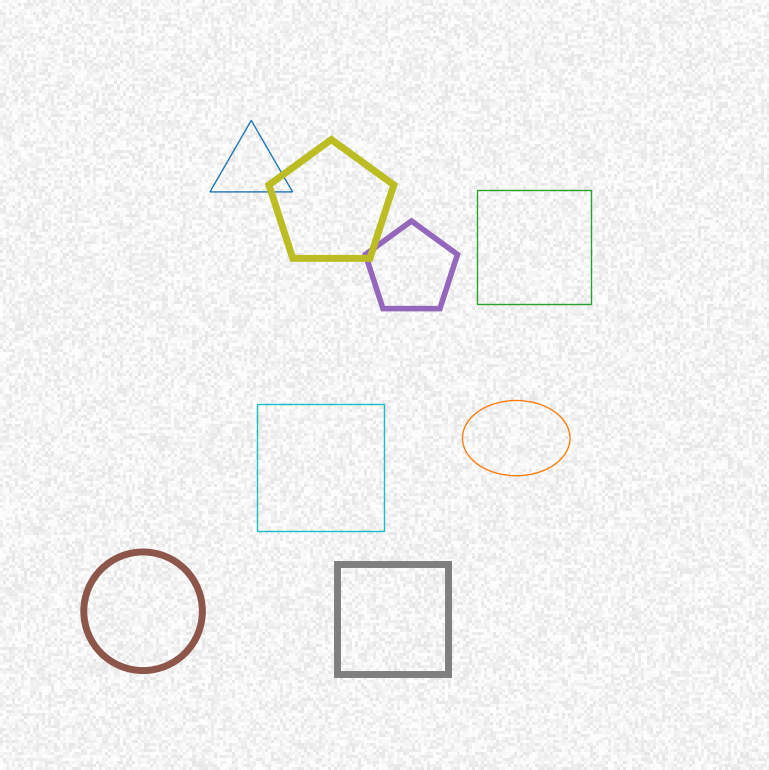[{"shape": "triangle", "thickness": 0.5, "radius": 0.31, "center": [0.326, 0.782]}, {"shape": "oval", "thickness": 0.5, "radius": 0.35, "center": [0.67, 0.431]}, {"shape": "square", "thickness": 0.5, "radius": 0.37, "center": [0.693, 0.679]}, {"shape": "pentagon", "thickness": 2, "radius": 0.31, "center": [0.534, 0.65]}, {"shape": "circle", "thickness": 2.5, "radius": 0.39, "center": [0.186, 0.206]}, {"shape": "square", "thickness": 2.5, "radius": 0.36, "center": [0.51, 0.196]}, {"shape": "pentagon", "thickness": 2.5, "radius": 0.43, "center": [0.43, 0.733]}, {"shape": "square", "thickness": 0.5, "radius": 0.41, "center": [0.416, 0.393]}]